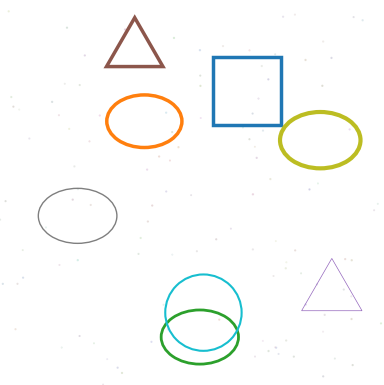[{"shape": "square", "thickness": 2.5, "radius": 0.44, "center": [0.642, 0.764]}, {"shape": "oval", "thickness": 2.5, "radius": 0.49, "center": [0.375, 0.685]}, {"shape": "oval", "thickness": 2, "radius": 0.5, "center": [0.519, 0.125]}, {"shape": "triangle", "thickness": 0.5, "radius": 0.45, "center": [0.862, 0.238]}, {"shape": "triangle", "thickness": 2.5, "radius": 0.42, "center": [0.35, 0.869]}, {"shape": "oval", "thickness": 1, "radius": 0.51, "center": [0.202, 0.439]}, {"shape": "oval", "thickness": 3, "radius": 0.52, "center": [0.832, 0.636]}, {"shape": "circle", "thickness": 1.5, "radius": 0.5, "center": [0.528, 0.188]}]